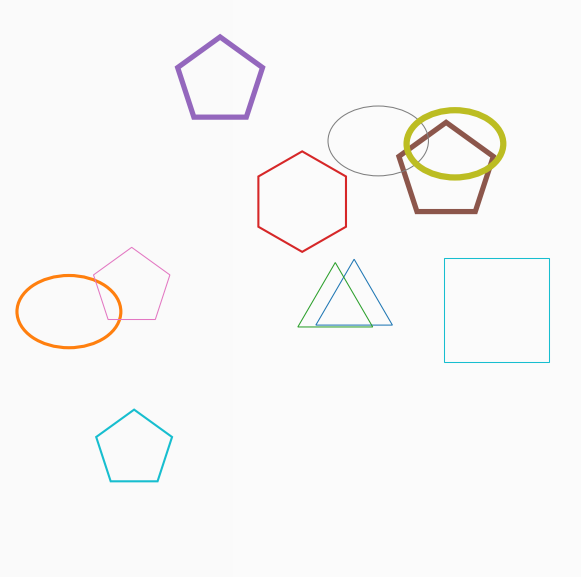[{"shape": "triangle", "thickness": 0.5, "radius": 0.38, "center": [0.609, 0.474]}, {"shape": "oval", "thickness": 1.5, "radius": 0.45, "center": [0.119, 0.46]}, {"shape": "triangle", "thickness": 0.5, "radius": 0.37, "center": [0.577, 0.47]}, {"shape": "hexagon", "thickness": 1, "radius": 0.44, "center": [0.52, 0.65]}, {"shape": "pentagon", "thickness": 2.5, "radius": 0.38, "center": [0.379, 0.858]}, {"shape": "pentagon", "thickness": 2.5, "radius": 0.43, "center": [0.768, 0.702]}, {"shape": "pentagon", "thickness": 0.5, "radius": 0.35, "center": [0.227, 0.502]}, {"shape": "oval", "thickness": 0.5, "radius": 0.43, "center": [0.651, 0.755]}, {"shape": "oval", "thickness": 3, "radius": 0.42, "center": [0.783, 0.75]}, {"shape": "square", "thickness": 0.5, "radius": 0.45, "center": [0.854, 0.463]}, {"shape": "pentagon", "thickness": 1, "radius": 0.34, "center": [0.231, 0.221]}]